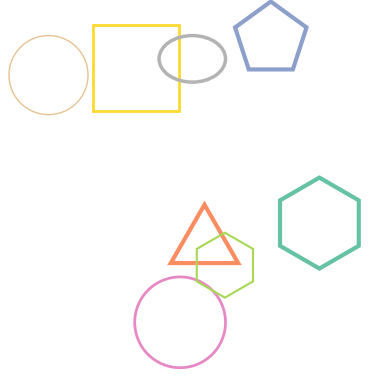[{"shape": "hexagon", "thickness": 3, "radius": 0.59, "center": [0.83, 0.421]}, {"shape": "triangle", "thickness": 3, "radius": 0.5, "center": [0.531, 0.367]}, {"shape": "pentagon", "thickness": 3, "radius": 0.49, "center": [0.703, 0.899]}, {"shape": "circle", "thickness": 2, "radius": 0.59, "center": [0.468, 0.163]}, {"shape": "hexagon", "thickness": 1.5, "radius": 0.42, "center": [0.584, 0.311]}, {"shape": "square", "thickness": 2, "radius": 0.56, "center": [0.353, 0.825]}, {"shape": "circle", "thickness": 1, "radius": 0.51, "center": [0.126, 0.805]}, {"shape": "oval", "thickness": 2.5, "radius": 0.43, "center": [0.499, 0.847]}]